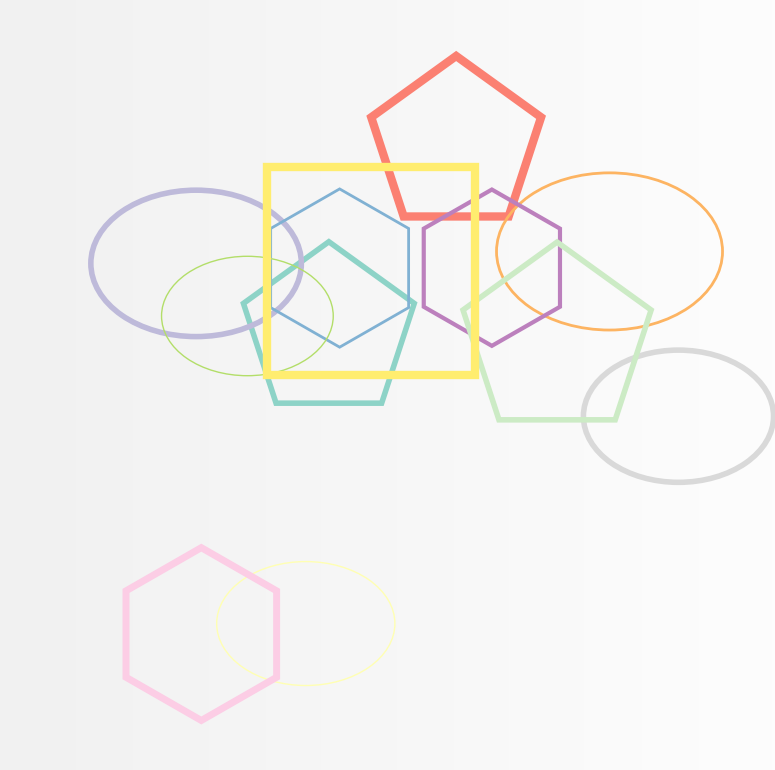[{"shape": "pentagon", "thickness": 2, "radius": 0.58, "center": [0.424, 0.57]}, {"shape": "oval", "thickness": 0.5, "radius": 0.57, "center": [0.395, 0.19]}, {"shape": "oval", "thickness": 2, "radius": 0.68, "center": [0.253, 0.658]}, {"shape": "pentagon", "thickness": 3, "radius": 0.58, "center": [0.589, 0.812]}, {"shape": "hexagon", "thickness": 1, "radius": 0.51, "center": [0.438, 0.652]}, {"shape": "oval", "thickness": 1, "radius": 0.73, "center": [0.786, 0.673]}, {"shape": "oval", "thickness": 0.5, "radius": 0.55, "center": [0.319, 0.59]}, {"shape": "hexagon", "thickness": 2.5, "radius": 0.56, "center": [0.26, 0.177]}, {"shape": "oval", "thickness": 2, "radius": 0.61, "center": [0.875, 0.459]}, {"shape": "hexagon", "thickness": 1.5, "radius": 0.51, "center": [0.635, 0.652]}, {"shape": "pentagon", "thickness": 2, "radius": 0.64, "center": [0.719, 0.558]}, {"shape": "square", "thickness": 3, "radius": 0.67, "center": [0.478, 0.648]}]